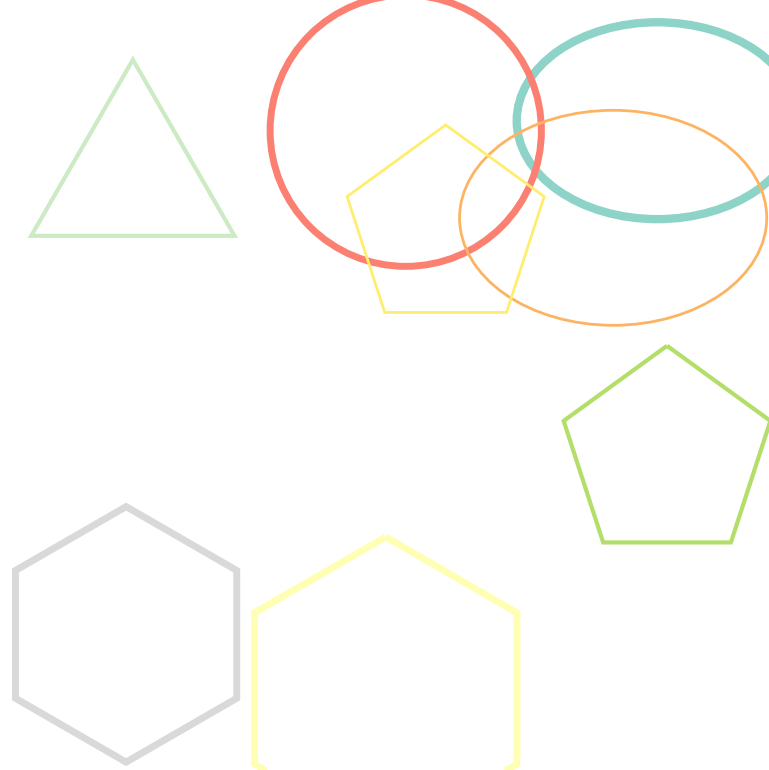[{"shape": "oval", "thickness": 3, "radius": 0.91, "center": [0.854, 0.843]}, {"shape": "hexagon", "thickness": 2.5, "radius": 0.98, "center": [0.501, 0.106]}, {"shape": "circle", "thickness": 2.5, "radius": 0.88, "center": [0.527, 0.83]}, {"shape": "oval", "thickness": 1, "radius": 1.0, "center": [0.796, 0.717]}, {"shape": "pentagon", "thickness": 1.5, "radius": 0.71, "center": [0.866, 0.41]}, {"shape": "hexagon", "thickness": 2.5, "radius": 0.83, "center": [0.164, 0.176]}, {"shape": "triangle", "thickness": 1.5, "radius": 0.76, "center": [0.173, 0.77]}, {"shape": "pentagon", "thickness": 1, "radius": 0.67, "center": [0.579, 0.703]}]